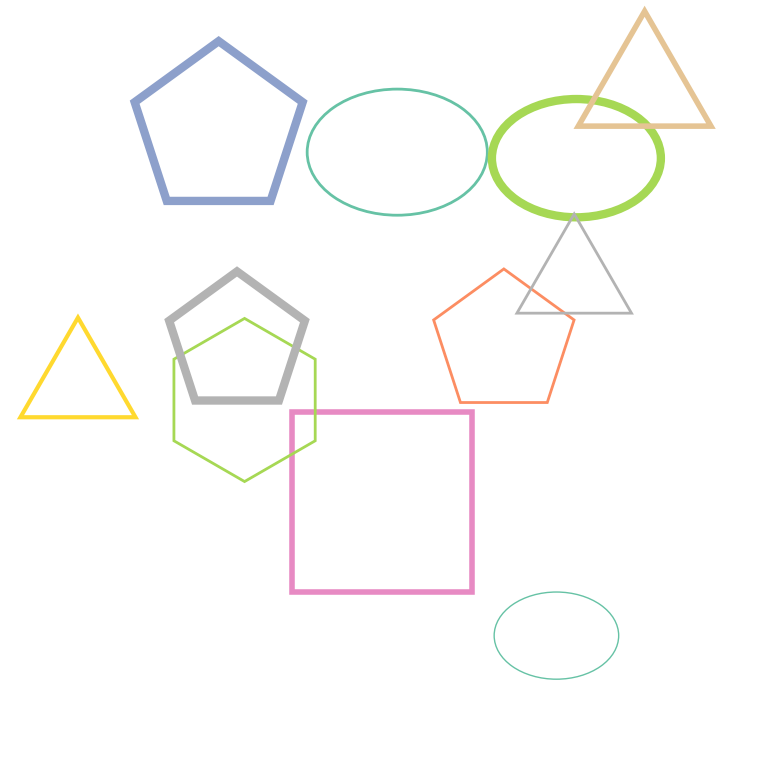[{"shape": "oval", "thickness": 1, "radius": 0.58, "center": [0.516, 0.802]}, {"shape": "oval", "thickness": 0.5, "radius": 0.4, "center": [0.723, 0.175]}, {"shape": "pentagon", "thickness": 1, "radius": 0.48, "center": [0.654, 0.555]}, {"shape": "pentagon", "thickness": 3, "radius": 0.57, "center": [0.284, 0.832]}, {"shape": "square", "thickness": 2, "radius": 0.58, "center": [0.496, 0.348]}, {"shape": "oval", "thickness": 3, "radius": 0.55, "center": [0.749, 0.795]}, {"shape": "hexagon", "thickness": 1, "radius": 0.53, "center": [0.318, 0.481]}, {"shape": "triangle", "thickness": 1.5, "radius": 0.43, "center": [0.101, 0.501]}, {"shape": "triangle", "thickness": 2, "radius": 0.5, "center": [0.837, 0.886]}, {"shape": "triangle", "thickness": 1, "radius": 0.43, "center": [0.746, 0.636]}, {"shape": "pentagon", "thickness": 3, "radius": 0.46, "center": [0.308, 0.555]}]